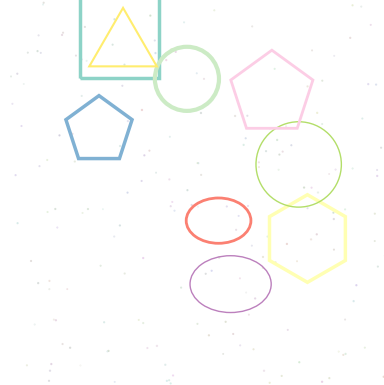[{"shape": "square", "thickness": 2.5, "radius": 0.51, "center": [0.31, 0.9]}, {"shape": "hexagon", "thickness": 2.5, "radius": 0.57, "center": [0.799, 0.38]}, {"shape": "oval", "thickness": 2, "radius": 0.42, "center": [0.568, 0.427]}, {"shape": "pentagon", "thickness": 2.5, "radius": 0.45, "center": [0.257, 0.661]}, {"shape": "circle", "thickness": 1, "radius": 0.55, "center": [0.776, 0.573]}, {"shape": "pentagon", "thickness": 2, "radius": 0.56, "center": [0.706, 0.757]}, {"shape": "oval", "thickness": 1, "radius": 0.53, "center": [0.599, 0.262]}, {"shape": "circle", "thickness": 3, "radius": 0.42, "center": [0.486, 0.795]}, {"shape": "triangle", "thickness": 1.5, "radius": 0.51, "center": [0.32, 0.878]}]